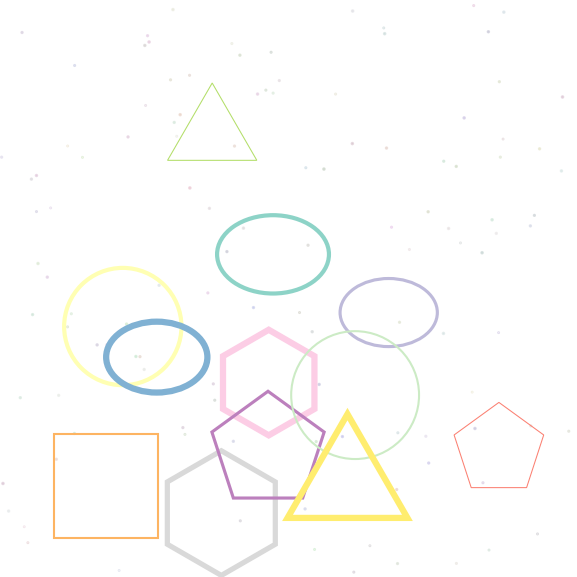[{"shape": "oval", "thickness": 2, "radius": 0.48, "center": [0.473, 0.559]}, {"shape": "circle", "thickness": 2, "radius": 0.51, "center": [0.213, 0.434]}, {"shape": "oval", "thickness": 1.5, "radius": 0.42, "center": [0.673, 0.458]}, {"shape": "pentagon", "thickness": 0.5, "radius": 0.41, "center": [0.864, 0.221]}, {"shape": "oval", "thickness": 3, "radius": 0.44, "center": [0.271, 0.381]}, {"shape": "square", "thickness": 1, "radius": 0.45, "center": [0.184, 0.158]}, {"shape": "triangle", "thickness": 0.5, "radius": 0.45, "center": [0.367, 0.766]}, {"shape": "hexagon", "thickness": 3, "radius": 0.46, "center": [0.465, 0.337]}, {"shape": "hexagon", "thickness": 2.5, "radius": 0.54, "center": [0.383, 0.111]}, {"shape": "pentagon", "thickness": 1.5, "radius": 0.51, "center": [0.464, 0.219]}, {"shape": "circle", "thickness": 1, "radius": 0.55, "center": [0.615, 0.315]}, {"shape": "triangle", "thickness": 3, "radius": 0.6, "center": [0.602, 0.162]}]